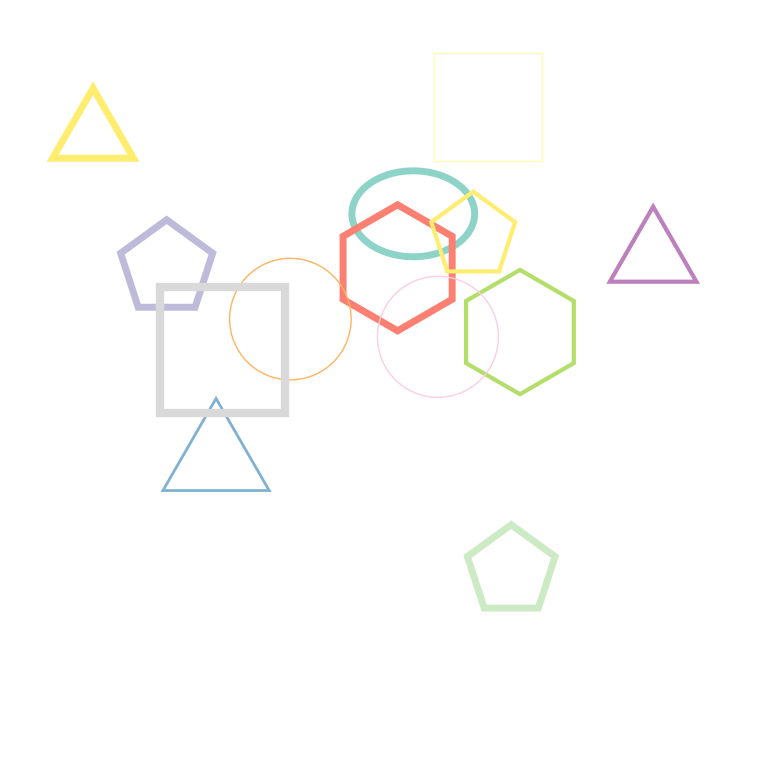[{"shape": "oval", "thickness": 2.5, "radius": 0.4, "center": [0.537, 0.722]}, {"shape": "square", "thickness": 0.5, "radius": 0.35, "center": [0.634, 0.861]}, {"shape": "pentagon", "thickness": 2.5, "radius": 0.31, "center": [0.216, 0.652]}, {"shape": "hexagon", "thickness": 2.5, "radius": 0.41, "center": [0.516, 0.652]}, {"shape": "triangle", "thickness": 1, "radius": 0.4, "center": [0.281, 0.403]}, {"shape": "circle", "thickness": 0.5, "radius": 0.39, "center": [0.377, 0.586]}, {"shape": "hexagon", "thickness": 1.5, "radius": 0.4, "center": [0.675, 0.569]}, {"shape": "circle", "thickness": 0.5, "radius": 0.39, "center": [0.569, 0.563]}, {"shape": "square", "thickness": 3, "radius": 0.41, "center": [0.289, 0.545]}, {"shape": "triangle", "thickness": 1.5, "radius": 0.32, "center": [0.848, 0.667]}, {"shape": "pentagon", "thickness": 2.5, "radius": 0.3, "center": [0.664, 0.259]}, {"shape": "triangle", "thickness": 2.5, "radius": 0.3, "center": [0.121, 0.825]}, {"shape": "pentagon", "thickness": 1.5, "radius": 0.29, "center": [0.615, 0.694]}]